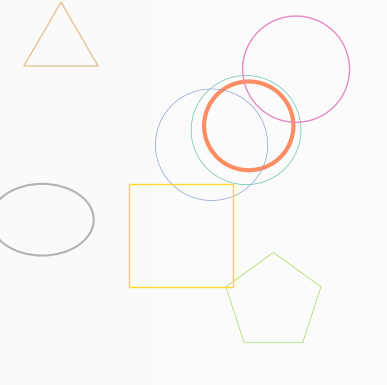[{"shape": "circle", "thickness": 0.5, "radius": 0.71, "center": [0.635, 0.662]}, {"shape": "circle", "thickness": 3, "radius": 0.58, "center": [0.642, 0.673]}, {"shape": "circle", "thickness": 0.5, "radius": 0.72, "center": [0.546, 0.624]}, {"shape": "circle", "thickness": 1, "radius": 0.69, "center": [0.764, 0.82]}, {"shape": "pentagon", "thickness": 0.5, "radius": 0.64, "center": [0.706, 0.215]}, {"shape": "square", "thickness": 1, "radius": 0.67, "center": [0.467, 0.388]}, {"shape": "triangle", "thickness": 1, "radius": 0.55, "center": [0.157, 0.884]}, {"shape": "oval", "thickness": 1.5, "radius": 0.67, "center": [0.109, 0.429]}]